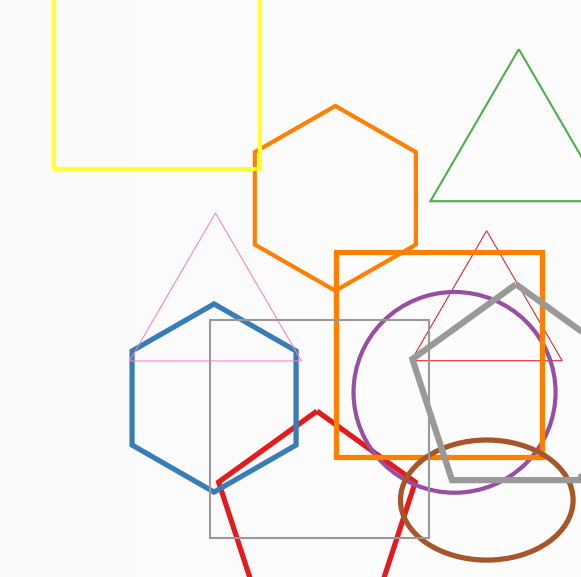[{"shape": "triangle", "thickness": 0.5, "radius": 0.75, "center": [0.837, 0.45]}, {"shape": "pentagon", "thickness": 2.5, "radius": 0.89, "center": [0.545, 0.109]}, {"shape": "hexagon", "thickness": 2.5, "radius": 0.81, "center": [0.368, 0.31]}, {"shape": "triangle", "thickness": 1, "radius": 0.88, "center": [0.893, 0.739]}, {"shape": "circle", "thickness": 2, "radius": 0.87, "center": [0.782, 0.32]}, {"shape": "hexagon", "thickness": 2, "radius": 0.8, "center": [0.577, 0.656]}, {"shape": "square", "thickness": 2.5, "radius": 0.88, "center": [0.755, 0.385]}, {"shape": "square", "thickness": 2, "radius": 0.88, "center": [0.27, 0.883]}, {"shape": "oval", "thickness": 2.5, "radius": 0.74, "center": [0.837, 0.133]}, {"shape": "triangle", "thickness": 0.5, "radius": 0.85, "center": [0.371, 0.46]}, {"shape": "pentagon", "thickness": 3, "radius": 0.94, "center": [0.888, 0.319]}, {"shape": "square", "thickness": 1, "radius": 0.94, "center": [0.55, 0.256]}]